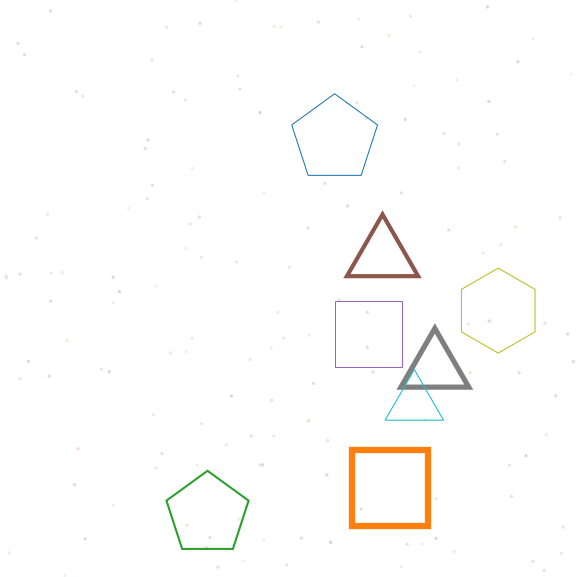[{"shape": "pentagon", "thickness": 0.5, "radius": 0.39, "center": [0.579, 0.759]}, {"shape": "square", "thickness": 3, "radius": 0.33, "center": [0.676, 0.155]}, {"shape": "pentagon", "thickness": 1, "radius": 0.37, "center": [0.359, 0.109]}, {"shape": "square", "thickness": 0.5, "radius": 0.29, "center": [0.638, 0.421]}, {"shape": "triangle", "thickness": 2, "radius": 0.36, "center": [0.662, 0.557]}, {"shape": "triangle", "thickness": 2.5, "radius": 0.34, "center": [0.753, 0.363]}, {"shape": "hexagon", "thickness": 0.5, "radius": 0.37, "center": [0.863, 0.461]}, {"shape": "triangle", "thickness": 0.5, "radius": 0.29, "center": [0.717, 0.301]}]